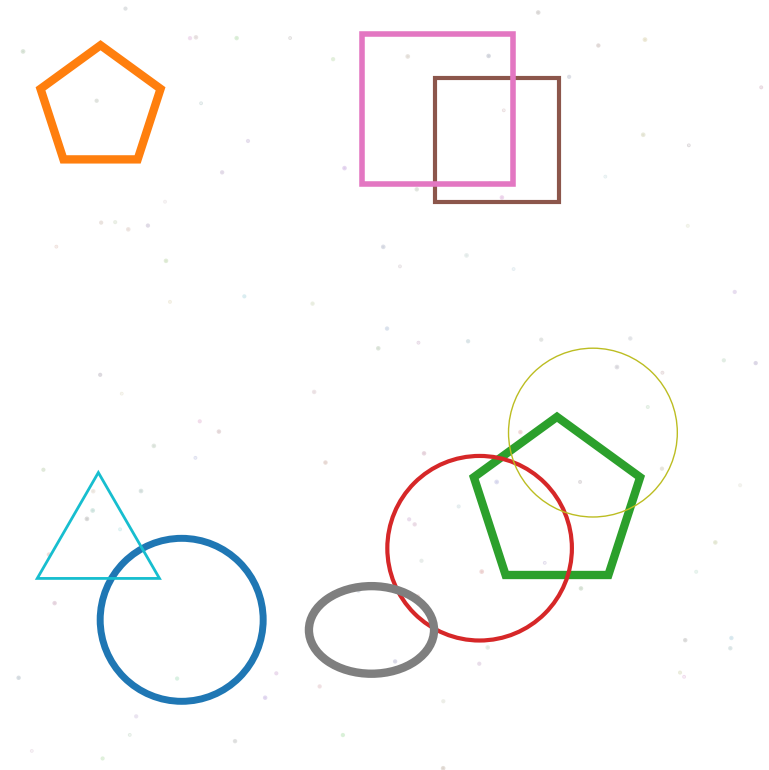[{"shape": "circle", "thickness": 2.5, "radius": 0.53, "center": [0.236, 0.195]}, {"shape": "pentagon", "thickness": 3, "radius": 0.41, "center": [0.131, 0.859]}, {"shape": "pentagon", "thickness": 3, "radius": 0.57, "center": [0.723, 0.345]}, {"shape": "circle", "thickness": 1.5, "radius": 0.6, "center": [0.623, 0.288]}, {"shape": "square", "thickness": 1.5, "radius": 0.4, "center": [0.646, 0.818]}, {"shape": "square", "thickness": 2, "radius": 0.49, "center": [0.568, 0.859]}, {"shape": "oval", "thickness": 3, "radius": 0.41, "center": [0.482, 0.182]}, {"shape": "circle", "thickness": 0.5, "radius": 0.55, "center": [0.77, 0.438]}, {"shape": "triangle", "thickness": 1, "radius": 0.46, "center": [0.128, 0.295]}]